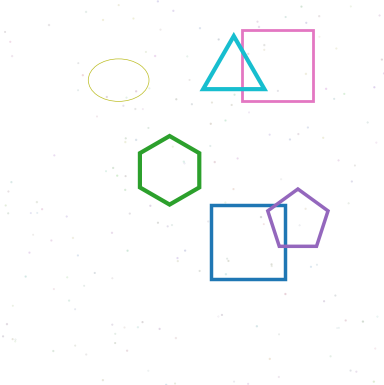[{"shape": "square", "thickness": 2.5, "radius": 0.48, "center": [0.644, 0.371]}, {"shape": "hexagon", "thickness": 3, "radius": 0.45, "center": [0.441, 0.558]}, {"shape": "pentagon", "thickness": 2.5, "radius": 0.41, "center": [0.774, 0.427]}, {"shape": "square", "thickness": 2, "radius": 0.46, "center": [0.72, 0.829]}, {"shape": "oval", "thickness": 0.5, "radius": 0.39, "center": [0.308, 0.792]}, {"shape": "triangle", "thickness": 3, "radius": 0.46, "center": [0.607, 0.814]}]